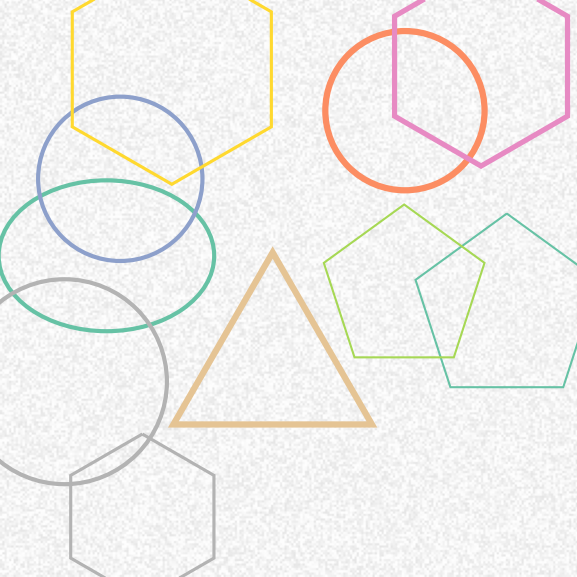[{"shape": "oval", "thickness": 2, "radius": 0.93, "center": [0.184, 0.556]}, {"shape": "pentagon", "thickness": 1, "radius": 0.83, "center": [0.878, 0.463]}, {"shape": "circle", "thickness": 3, "radius": 0.69, "center": [0.701, 0.807]}, {"shape": "circle", "thickness": 2, "radius": 0.71, "center": [0.208, 0.689]}, {"shape": "hexagon", "thickness": 2.5, "radius": 0.86, "center": [0.833, 0.884]}, {"shape": "pentagon", "thickness": 1, "radius": 0.73, "center": [0.7, 0.499]}, {"shape": "hexagon", "thickness": 1.5, "radius": 1.0, "center": [0.298, 0.879]}, {"shape": "triangle", "thickness": 3, "radius": 0.99, "center": [0.472, 0.363]}, {"shape": "circle", "thickness": 2, "radius": 0.89, "center": [0.112, 0.338]}, {"shape": "hexagon", "thickness": 1.5, "radius": 0.72, "center": [0.246, 0.104]}]